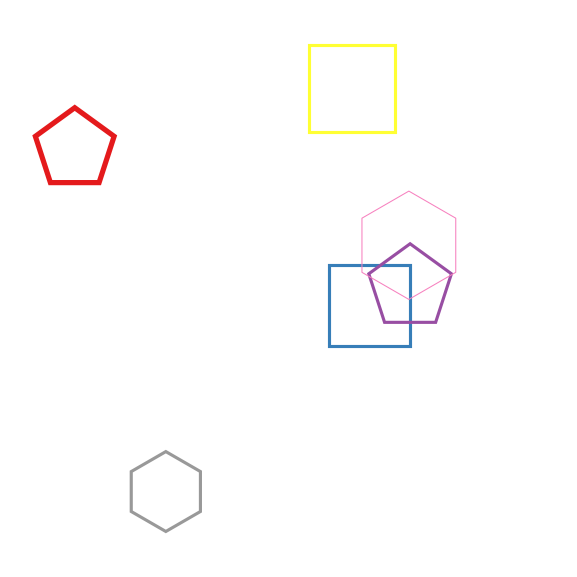[{"shape": "pentagon", "thickness": 2.5, "radius": 0.36, "center": [0.129, 0.741]}, {"shape": "square", "thickness": 1.5, "radius": 0.35, "center": [0.64, 0.47]}, {"shape": "pentagon", "thickness": 1.5, "radius": 0.38, "center": [0.71, 0.502]}, {"shape": "square", "thickness": 1.5, "radius": 0.37, "center": [0.609, 0.846]}, {"shape": "hexagon", "thickness": 0.5, "radius": 0.47, "center": [0.708, 0.574]}, {"shape": "hexagon", "thickness": 1.5, "radius": 0.35, "center": [0.287, 0.148]}]